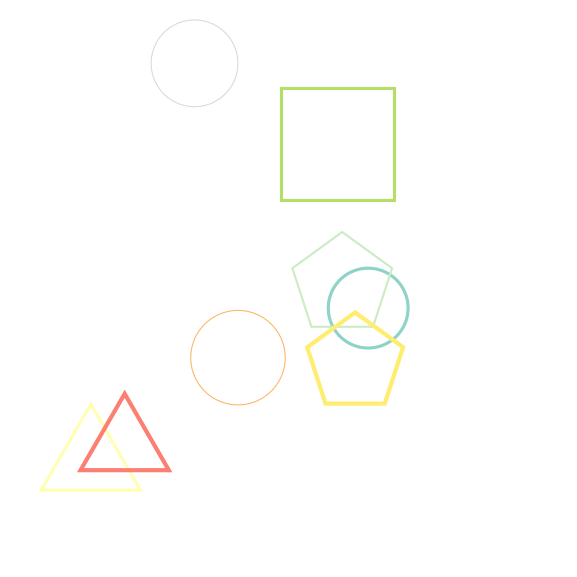[{"shape": "circle", "thickness": 1.5, "radius": 0.35, "center": [0.638, 0.466]}, {"shape": "triangle", "thickness": 1.5, "radius": 0.5, "center": [0.157, 0.2]}, {"shape": "triangle", "thickness": 2, "radius": 0.44, "center": [0.216, 0.229]}, {"shape": "circle", "thickness": 0.5, "radius": 0.41, "center": [0.412, 0.38]}, {"shape": "square", "thickness": 1.5, "radius": 0.49, "center": [0.585, 0.75]}, {"shape": "circle", "thickness": 0.5, "radius": 0.38, "center": [0.337, 0.889]}, {"shape": "pentagon", "thickness": 1, "radius": 0.45, "center": [0.593, 0.507]}, {"shape": "pentagon", "thickness": 2, "radius": 0.44, "center": [0.615, 0.371]}]